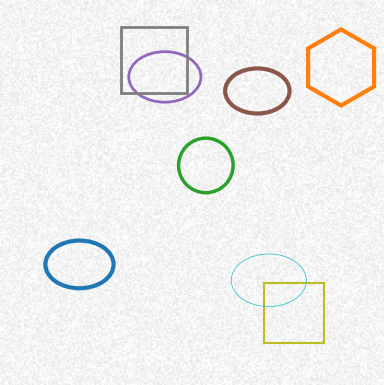[{"shape": "oval", "thickness": 3, "radius": 0.44, "center": [0.206, 0.313]}, {"shape": "hexagon", "thickness": 3, "radius": 0.49, "center": [0.886, 0.825]}, {"shape": "circle", "thickness": 2.5, "radius": 0.35, "center": [0.535, 0.57]}, {"shape": "oval", "thickness": 2, "radius": 0.47, "center": [0.428, 0.8]}, {"shape": "oval", "thickness": 3, "radius": 0.42, "center": [0.668, 0.764]}, {"shape": "square", "thickness": 2, "radius": 0.43, "center": [0.399, 0.844]}, {"shape": "square", "thickness": 1.5, "radius": 0.39, "center": [0.763, 0.187]}, {"shape": "oval", "thickness": 0.5, "radius": 0.49, "center": [0.698, 0.272]}]